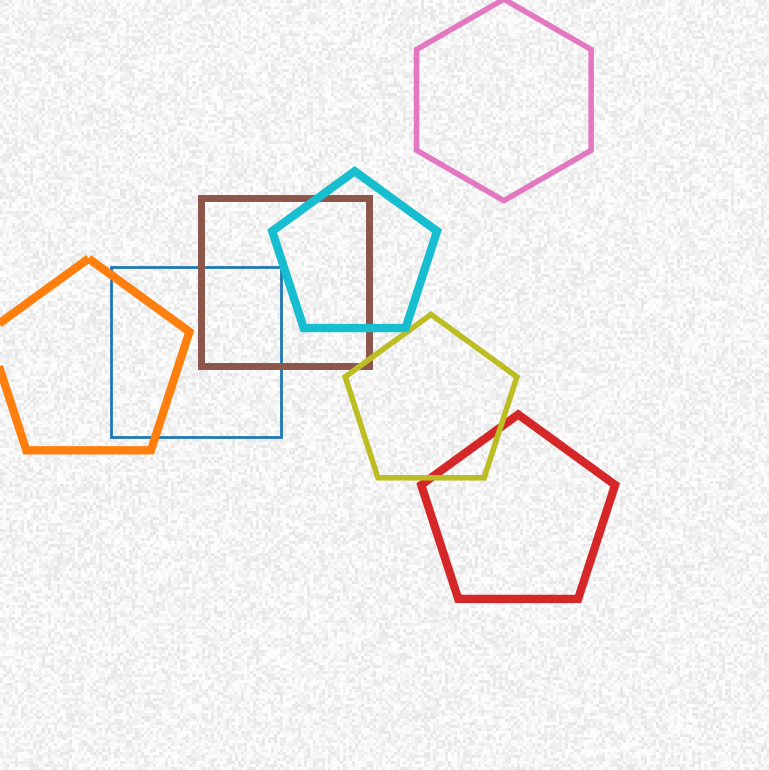[{"shape": "square", "thickness": 1, "radius": 0.55, "center": [0.254, 0.543]}, {"shape": "pentagon", "thickness": 3, "radius": 0.69, "center": [0.115, 0.527]}, {"shape": "pentagon", "thickness": 3, "radius": 0.66, "center": [0.673, 0.329]}, {"shape": "square", "thickness": 2.5, "radius": 0.55, "center": [0.37, 0.634]}, {"shape": "hexagon", "thickness": 2, "radius": 0.65, "center": [0.654, 0.87]}, {"shape": "pentagon", "thickness": 2, "radius": 0.59, "center": [0.56, 0.474]}, {"shape": "pentagon", "thickness": 3, "radius": 0.56, "center": [0.461, 0.665]}]